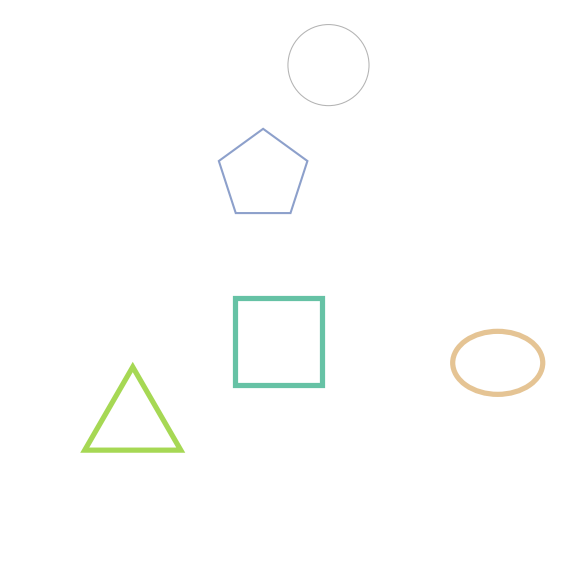[{"shape": "square", "thickness": 2.5, "radius": 0.38, "center": [0.483, 0.408]}, {"shape": "pentagon", "thickness": 1, "radius": 0.4, "center": [0.456, 0.695]}, {"shape": "triangle", "thickness": 2.5, "radius": 0.48, "center": [0.23, 0.268]}, {"shape": "oval", "thickness": 2.5, "radius": 0.39, "center": [0.862, 0.371]}, {"shape": "circle", "thickness": 0.5, "radius": 0.35, "center": [0.569, 0.886]}]